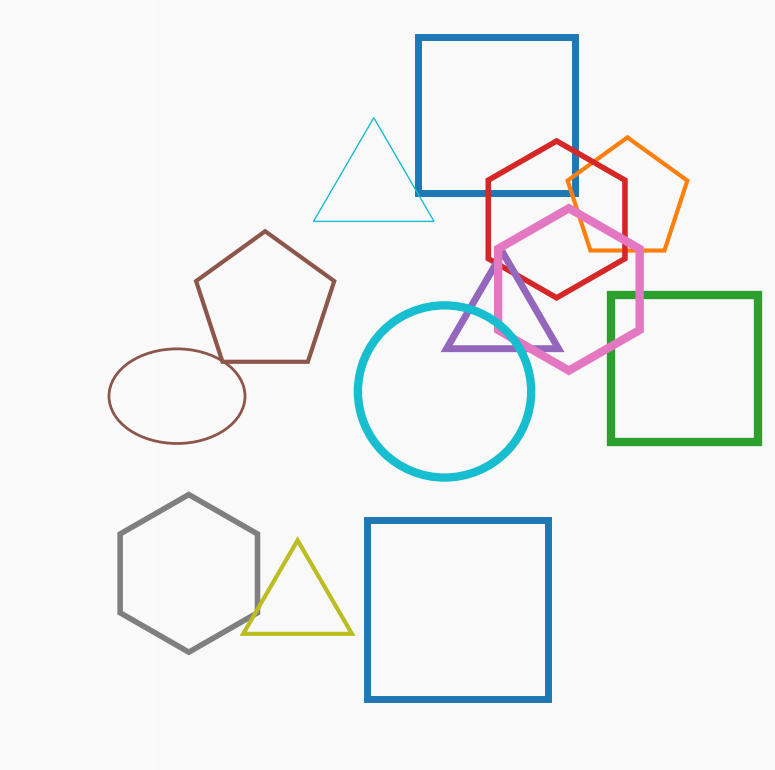[{"shape": "square", "thickness": 2.5, "radius": 0.51, "center": [0.641, 0.85]}, {"shape": "square", "thickness": 2.5, "radius": 0.58, "center": [0.59, 0.208]}, {"shape": "pentagon", "thickness": 1.5, "radius": 0.41, "center": [0.81, 0.74]}, {"shape": "square", "thickness": 3, "radius": 0.48, "center": [0.883, 0.522]}, {"shape": "hexagon", "thickness": 2, "radius": 0.51, "center": [0.718, 0.715]}, {"shape": "triangle", "thickness": 2.5, "radius": 0.42, "center": [0.648, 0.589]}, {"shape": "pentagon", "thickness": 1.5, "radius": 0.47, "center": [0.342, 0.606]}, {"shape": "oval", "thickness": 1, "radius": 0.44, "center": [0.228, 0.485]}, {"shape": "hexagon", "thickness": 3, "radius": 0.53, "center": [0.734, 0.624]}, {"shape": "hexagon", "thickness": 2, "radius": 0.51, "center": [0.244, 0.255]}, {"shape": "triangle", "thickness": 1.5, "radius": 0.4, "center": [0.384, 0.217]}, {"shape": "triangle", "thickness": 0.5, "radius": 0.45, "center": [0.482, 0.757]}, {"shape": "circle", "thickness": 3, "radius": 0.56, "center": [0.574, 0.492]}]